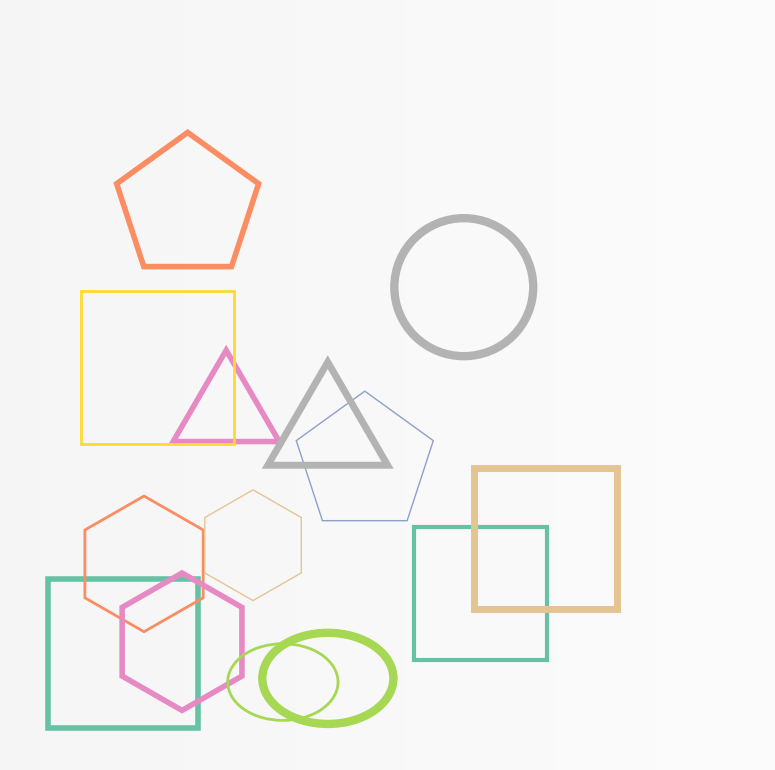[{"shape": "square", "thickness": 1.5, "radius": 0.43, "center": [0.62, 0.229]}, {"shape": "square", "thickness": 2, "radius": 0.49, "center": [0.159, 0.151]}, {"shape": "hexagon", "thickness": 1, "radius": 0.44, "center": [0.186, 0.268]}, {"shape": "pentagon", "thickness": 2, "radius": 0.48, "center": [0.242, 0.732]}, {"shape": "pentagon", "thickness": 0.5, "radius": 0.46, "center": [0.471, 0.399]}, {"shape": "triangle", "thickness": 2, "radius": 0.4, "center": [0.292, 0.466]}, {"shape": "hexagon", "thickness": 2, "radius": 0.45, "center": [0.235, 0.167]}, {"shape": "oval", "thickness": 1, "radius": 0.36, "center": [0.365, 0.114]}, {"shape": "oval", "thickness": 3, "radius": 0.42, "center": [0.423, 0.119]}, {"shape": "square", "thickness": 1, "radius": 0.5, "center": [0.203, 0.523]}, {"shape": "square", "thickness": 2.5, "radius": 0.46, "center": [0.704, 0.3]}, {"shape": "hexagon", "thickness": 0.5, "radius": 0.36, "center": [0.326, 0.292]}, {"shape": "circle", "thickness": 3, "radius": 0.45, "center": [0.598, 0.627]}, {"shape": "triangle", "thickness": 2.5, "radius": 0.45, "center": [0.423, 0.44]}]